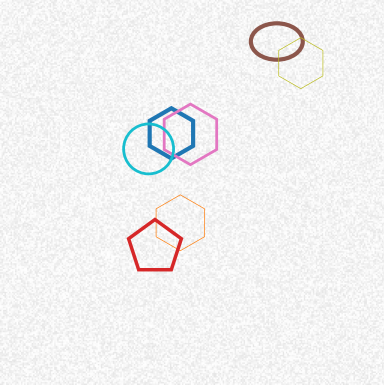[{"shape": "hexagon", "thickness": 3, "radius": 0.33, "center": [0.445, 0.654]}, {"shape": "hexagon", "thickness": 0.5, "radius": 0.36, "center": [0.468, 0.421]}, {"shape": "pentagon", "thickness": 2.5, "radius": 0.36, "center": [0.403, 0.358]}, {"shape": "oval", "thickness": 3, "radius": 0.34, "center": [0.719, 0.892]}, {"shape": "hexagon", "thickness": 2, "radius": 0.39, "center": [0.495, 0.651]}, {"shape": "hexagon", "thickness": 0.5, "radius": 0.33, "center": [0.781, 0.836]}, {"shape": "circle", "thickness": 2, "radius": 0.32, "center": [0.386, 0.613]}]